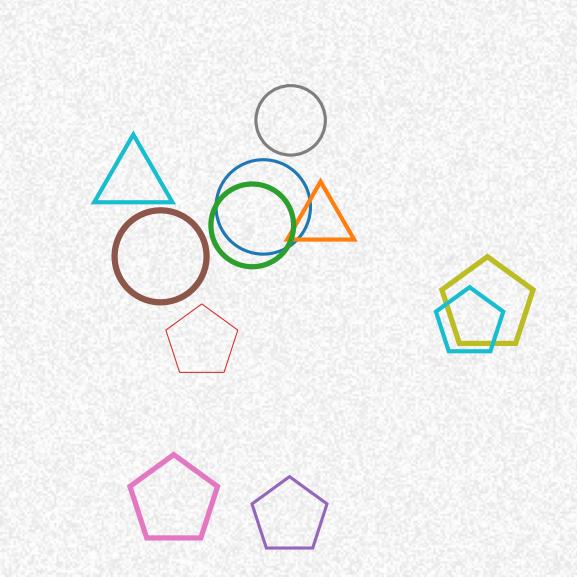[{"shape": "circle", "thickness": 1.5, "radius": 0.41, "center": [0.456, 0.641]}, {"shape": "triangle", "thickness": 2, "radius": 0.33, "center": [0.555, 0.618]}, {"shape": "circle", "thickness": 2.5, "radius": 0.36, "center": [0.437, 0.609]}, {"shape": "pentagon", "thickness": 0.5, "radius": 0.33, "center": [0.349, 0.407]}, {"shape": "pentagon", "thickness": 1.5, "radius": 0.34, "center": [0.501, 0.105]}, {"shape": "circle", "thickness": 3, "radius": 0.4, "center": [0.278, 0.555]}, {"shape": "pentagon", "thickness": 2.5, "radius": 0.4, "center": [0.301, 0.132]}, {"shape": "circle", "thickness": 1.5, "radius": 0.3, "center": [0.503, 0.791]}, {"shape": "pentagon", "thickness": 2.5, "radius": 0.41, "center": [0.844, 0.472]}, {"shape": "triangle", "thickness": 2, "radius": 0.39, "center": [0.231, 0.688]}, {"shape": "pentagon", "thickness": 2, "radius": 0.31, "center": [0.813, 0.441]}]